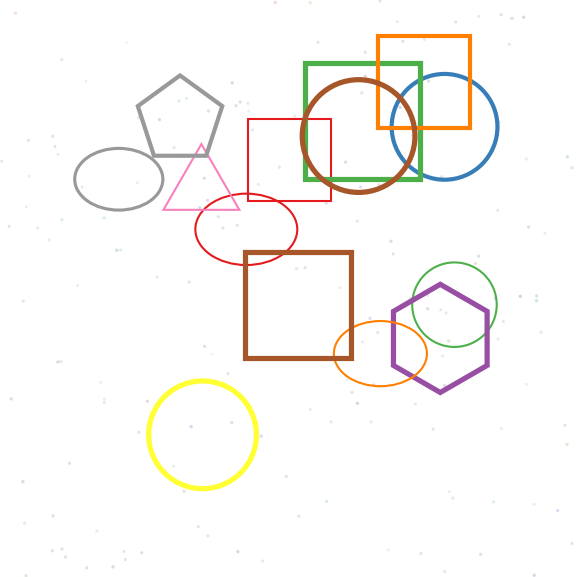[{"shape": "square", "thickness": 1, "radius": 0.36, "center": [0.502, 0.722]}, {"shape": "oval", "thickness": 1, "radius": 0.44, "center": [0.427, 0.602]}, {"shape": "circle", "thickness": 2, "radius": 0.46, "center": [0.77, 0.78]}, {"shape": "square", "thickness": 2.5, "radius": 0.5, "center": [0.628, 0.79]}, {"shape": "circle", "thickness": 1, "radius": 0.37, "center": [0.787, 0.472]}, {"shape": "hexagon", "thickness": 2.5, "radius": 0.47, "center": [0.762, 0.413]}, {"shape": "square", "thickness": 2, "radius": 0.4, "center": [0.734, 0.857]}, {"shape": "oval", "thickness": 1, "radius": 0.4, "center": [0.659, 0.387]}, {"shape": "circle", "thickness": 2.5, "radius": 0.47, "center": [0.351, 0.246]}, {"shape": "square", "thickness": 2.5, "radius": 0.46, "center": [0.516, 0.47]}, {"shape": "circle", "thickness": 2.5, "radius": 0.49, "center": [0.621, 0.764]}, {"shape": "triangle", "thickness": 1, "radius": 0.38, "center": [0.349, 0.674]}, {"shape": "pentagon", "thickness": 2, "radius": 0.38, "center": [0.312, 0.792]}, {"shape": "oval", "thickness": 1.5, "radius": 0.38, "center": [0.206, 0.689]}]